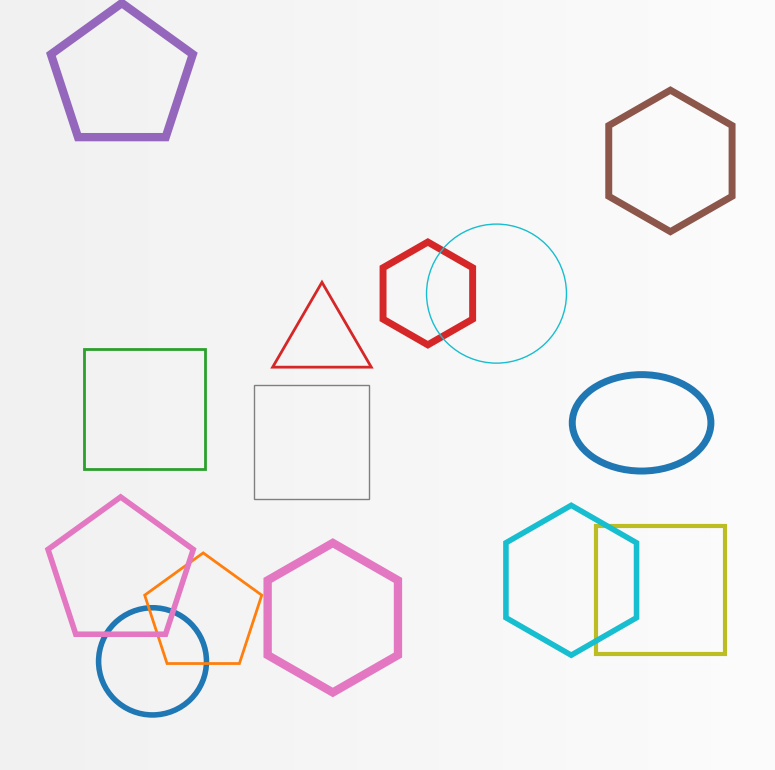[{"shape": "oval", "thickness": 2.5, "radius": 0.45, "center": [0.828, 0.451]}, {"shape": "circle", "thickness": 2, "radius": 0.35, "center": [0.197, 0.141]}, {"shape": "pentagon", "thickness": 1, "radius": 0.4, "center": [0.262, 0.203]}, {"shape": "square", "thickness": 1, "radius": 0.39, "center": [0.187, 0.468]}, {"shape": "triangle", "thickness": 1, "radius": 0.37, "center": [0.415, 0.56]}, {"shape": "hexagon", "thickness": 2.5, "radius": 0.33, "center": [0.552, 0.619]}, {"shape": "pentagon", "thickness": 3, "radius": 0.48, "center": [0.157, 0.9]}, {"shape": "hexagon", "thickness": 2.5, "radius": 0.46, "center": [0.865, 0.791]}, {"shape": "hexagon", "thickness": 3, "radius": 0.49, "center": [0.429, 0.198]}, {"shape": "pentagon", "thickness": 2, "radius": 0.49, "center": [0.156, 0.256]}, {"shape": "square", "thickness": 0.5, "radius": 0.37, "center": [0.402, 0.426]}, {"shape": "square", "thickness": 1.5, "radius": 0.42, "center": [0.852, 0.233]}, {"shape": "circle", "thickness": 0.5, "radius": 0.45, "center": [0.641, 0.619]}, {"shape": "hexagon", "thickness": 2, "radius": 0.49, "center": [0.737, 0.246]}]